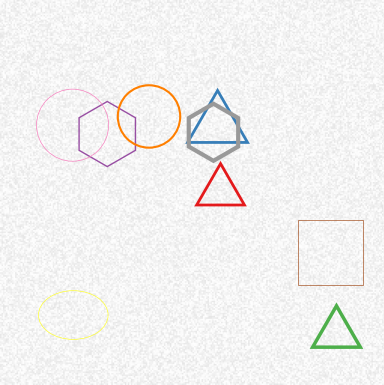[{"shape": "triangle", "thickness": 2, "radius": 0.36, "center": [0.573, 0.503]}, {"shape": "triangle", "thickness": 2, "radius": 0.45, "center": [0.565, 0.675]}, {"shape": "triangle", "thickness": 2.5, "radius": 0.36, "center": [0.874, 0.134]}, {"shape": "hexagon", "thickness": 1, "radius": 0.42, "center": [0.279, 0.652]}, {"shape": "circle", "thickness": 1.5, "radius": 0.41, "center": [0.387, 0.697]}, {"shape": "oval", "thickness": 0.5, "radius": 0.45, "center": [0.19, 0.182]}, {"shape": "square", "thickness": 0.5, "radius": 0.42, "center": [0.859, 0.345]}, {"shape": "circle", "thickness": 0.5, "radius": 0.47, "center": [0.189, 0.675]}, {"shape": "hexagon", "thickness": 3, "radius": 0.37, "center": [0.554, 0.656]}]